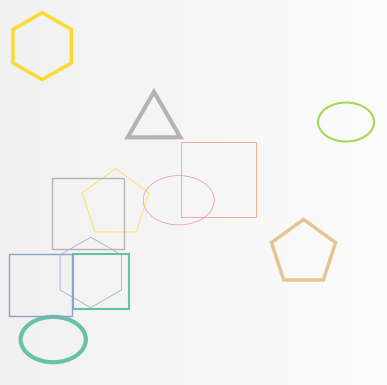[{"shape": "oval", "thickness": 3, "radius": 0.42, "center": [0.137, 0.118]}, {"shape": "square", "thickness": 1.5, "radius": 0.36, "center": [0.261, 0.27]}, {"shape": "square", "thickness": 0.5, "radius": 0.49, "center": [0.563, 0.533]}, {"shape": "hexagon", "thickness": 0.5, "radius": 0.46, "center": [0.234, 0.292]}, {"shape": "square", "thickness": 1, "radius": 0.41, "center": [0.105, 0.26]}, {"shape": "oval", "thickness": 0.5, "radius": 0.46, "center": [0.461, 0.48]}, {"shape": "oval", "thickness": 1.5, "radius": 0.36, "center": [0.893, 0.683]}, {"shape": "pentagon", "thickness": 0.5, "radius": 0.45, "center": [0.298, 0.471]}, {"shape": "hexagon", "thickness": 2.5, "radius": 0.44, "center": [0.109, 0.88]}, {"shape": "pentagon", "thickness": 2.5, "radius": 0.43, "center": [0.783, 0.343]}, {"shape": "square", "thickness": 1, "radius": 0.46, "center": [0.228, 0.445]}, {"shape": "triangle", "thickness": 3, "radius": 0.39, "center": [0.397, 0.683]}]